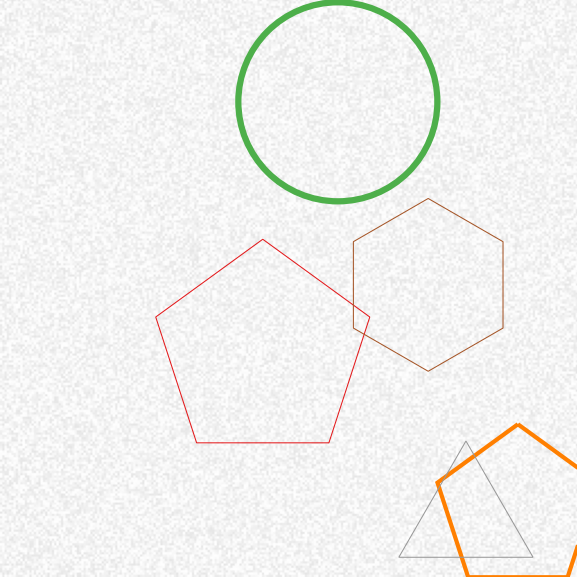[{"shape": "pentagon", "thickness": 0.5, "radius": 0.97, "center": [0.455, 0.39]}, {"shape": "circle", "thickness": 3, "radius": 0.86, "center": [0.585, 0.823]}, {"shape": "pentagon", "thickness": 2, "radius": 0.73, "center": [0.897, 0.118]}, {"shape": "hexagon", "thickness": 0.5, "radius": 0.75, "center": [0.741, 0.506]}, {"shape": "triangle", "thickness": 0.5, "radius": 0.67, "center": [0.807, 0.101]}]